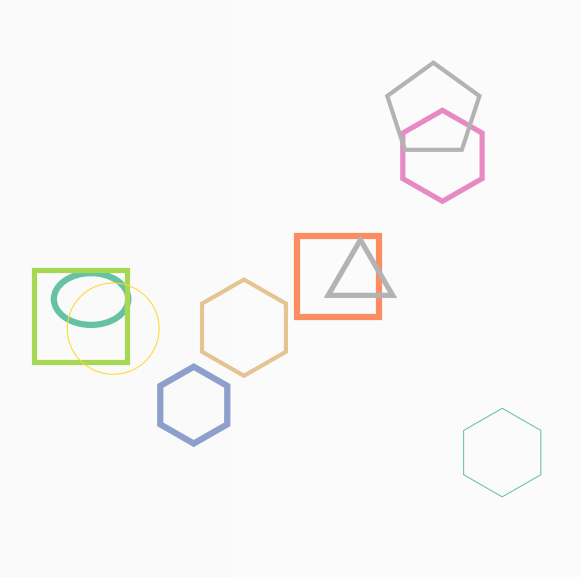[{"shape": "oval", "thickness": 3, "radius": 0.32, "center": [0.157, 0.481]}, {"shape": "hexagon", "thickness": 0.5, "radius": 0.38, "center": [0.864, 0.215]}, {"shape": "square", "thickness": 3, "radius": 0.35, "center": [0.581, 0.521]}, {"shape": "hexagon", "thickness": 3, "radius": 0.33, "center": [0.333, 0.298]}, {"shape": "hexagon", "thickness": 2.5, "radius": 0.39, "center": [0.761, 0.729]}, {"shape": "square", "thickness": 2.5, "radius": 0.4, "center": [0.138, 0.453]}, {"shape": "circle", "thickness": 0.5, "radius": 0.4, "center": [0.195, 0.43]}, {"shape": "hexagon", "thickness": 2, "radius": 0.42, "center": [0.42, 0.432]}, {"shape": "triangle", "thickness": 2.5, "radius": 0.32, "center": [0.62, 0.52]}, {"shape": "pentagon", "thickness": 2, "radius": 0.42, "center": [0.746, 0.807]}]